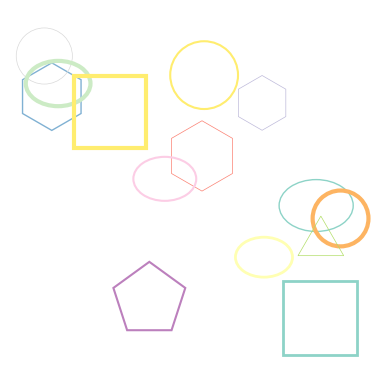[{"shape": "square", "thickness": 2, "radius": 0.48, "center": [0.83, 0.175]}, {"shape": "oval", "thickness": 1, "radius": 0.48, "center": [0.821, 0.466]}, {"shape": "oval", "thickness": 2, "radius": 0.37, "center": [0.686, 0.332]}, {"shape": "hexagon", "thickness": 0.5, "radius": 0.36, "center": [0.681, 0.733]}, {"shape": "hexagon", "thickness": 0.5, "radius": 0.46, "center": [0.525, 0.595]}, {"shape": "hexagon", "thickness": 1, "radius": 0.44, "center": [0.135, 0.749]}, {"shape": "circle", "thickness": 3, "radius": 0.36, "center": [0.885, 0.433]}, {"shape": "triangle", "thickness": 0.5, "radius": 0.34, "center": [0.833, 0.37]}, {"shape": "oval", "thickness": 1.5, "radius": 0.41, "center": [0.428, 0.535]}, {"shape": "circle", "thickness": 0.5, "radius": 0.36, "center": [0.115, 0.855]}, {"shape": "pentagon", "thickness": 1.5, "radius": 0.49, "center": [0.388, 0.222]}, {"shape": "oval", "thickness": 3, "radius": 0.42, "center": [0.151, 0.783]}, {"shape": "square", "thickness": 3, "radius": 0.47, "center": [0.287, 0.709]}, {"shape": "circle", "thickness": 1.5, "radius": 0.44, "center": [0.53, 0.805]}]